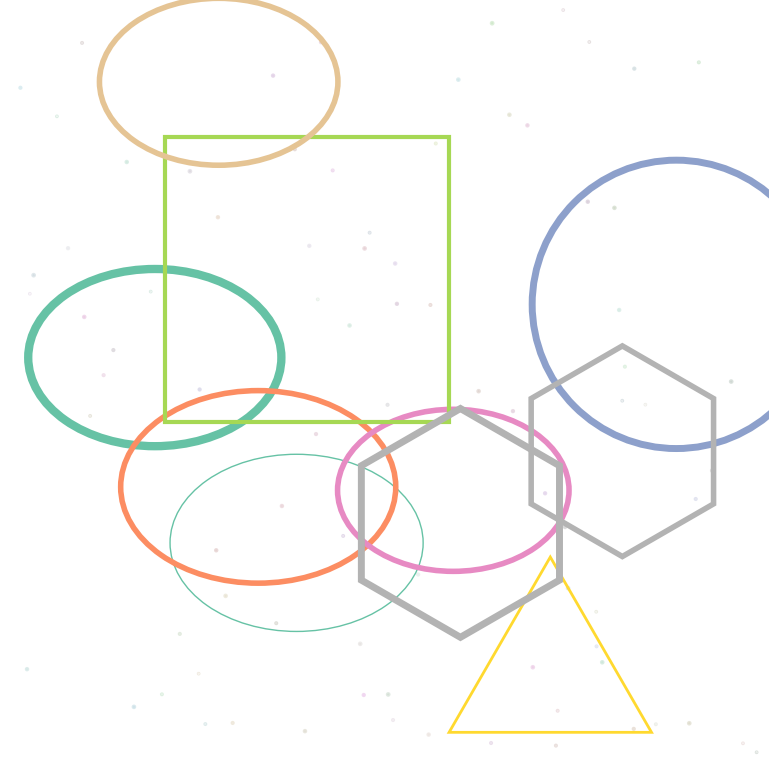[{"shape": "oval", "thickness": 0.5, "radius": 0.82, "center": [0.385, 0.295]}, {"shape": "oval", "thickness": 3, "radius": 0.82, "center": [0.201, 0.536]}, {"shape": "oval", "thickness": 2, "radius": 0.89, "center": [0.335, 0.368]}, {"shape": "circle", "thickness": 2.5, "radius": 0.94, "center": [0.878, 0.605]}, {"shape": "oval", "thickness": 2, "radius": 0.75, "center": [0.589, 0.363]}, {"shape": "square", "thickness": 1.5, "radius": 0.92, "center": [0.399, 0.637]}, {"shape": "triangle", "thickness": 1, "radius": 0.76, "center": [0.715, 0.125]}, {"shape": "oval", "thickness": 2, "radius": 0.77, "center": [0.284, 0.894]}, {"shape": "hexagon", "thickness": 2, "radius": 0.68, "center": [0.808, 0.414]}, {"shape": "hexagon", "thickness": 2.5, "radius": 0.74, "center": [0.598, 0.321]}]